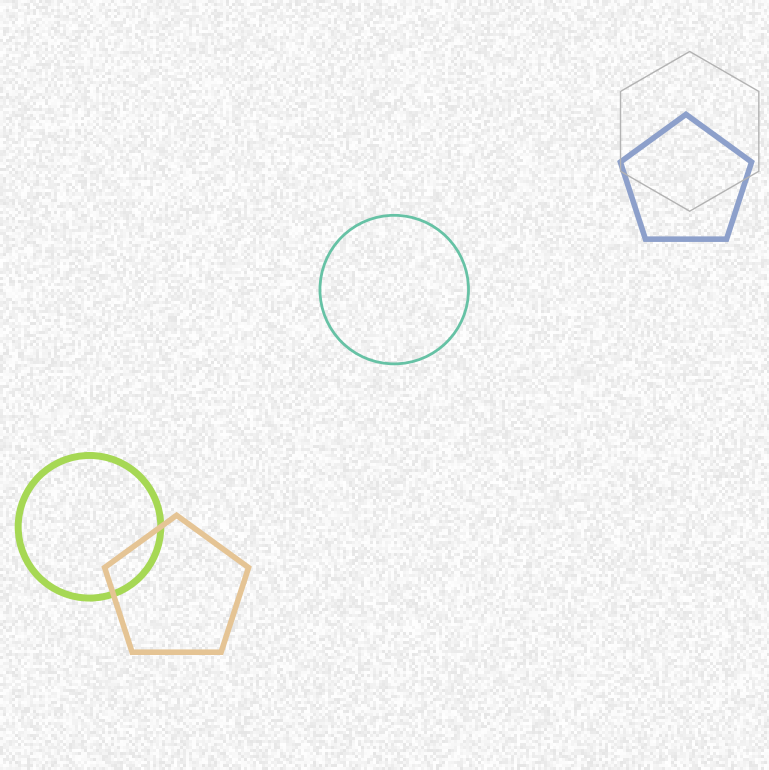[{"shape": "circle", "thickness": 1, "radius": 0.48, "center": [0.512, 0.624]}, {"shape": "pentagon", "thickness": 2, "radius": 0.45, "center": [0.891, 0.762]}, {"shape": "circle", "thickness": 2.5, "radius": 0.46, "center": [0.116, 0.316]}, {"shape": "pentagon", "thickness": 2, "radius": 0.49, "center": [0.229, 0.232]}, {"shape": "hexagon", "thickness": 0.5, "radius": 0.52, "center": [0.896, 0.829]}]